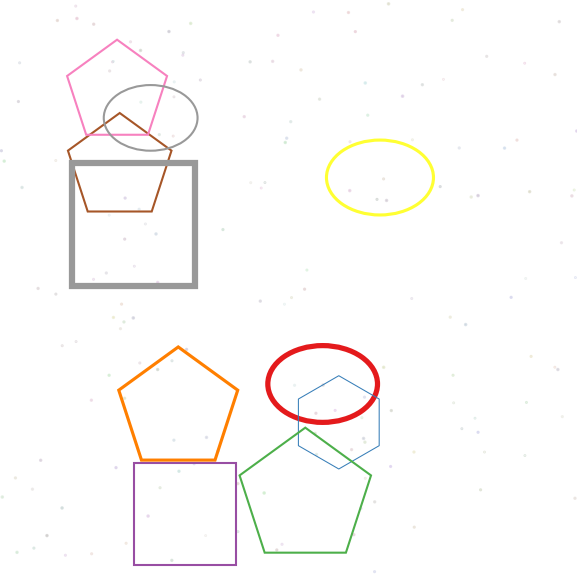[{"shape": "oval", "thickness": 2.5, "radius": 0.47, "center": [0.559, 0.334]}, {"shape": "hexagon", "thickness": 0.5, "radius": 0.4, "center": [0.587, 0.268]}, {"shape": "pentagon", "thickness": 1, "radius": 0.6, "center": [0.529, 0.139]}, {"shape": "square", "thickness": 1, "radius": 0.44, "center": [0.32, 0.109]}, {"shape": "pentagon", "thickness": 1.5, "radius": 0.54, "center": [0.309, 0.29]}, {"shape": "oval", "thickness": 1.5, "radius": 0.46, "center": [0.658, 0.692]}, {"shape": "pentagon", "thickness": 1, "radius": 0.47, "center": [0.207, 0.709]}, {"shape": "pentagon", "thickness": 1, "radius": 0.46, "center": [0.203, 0.839]}, {"shape": "oval", "thickness": 1, "radius": 0.41, "center": [0.261, 0.795]}, {"shape": "square", "thickness": 3, "radius": 0.53, "center": [0.231, 0.611]}]